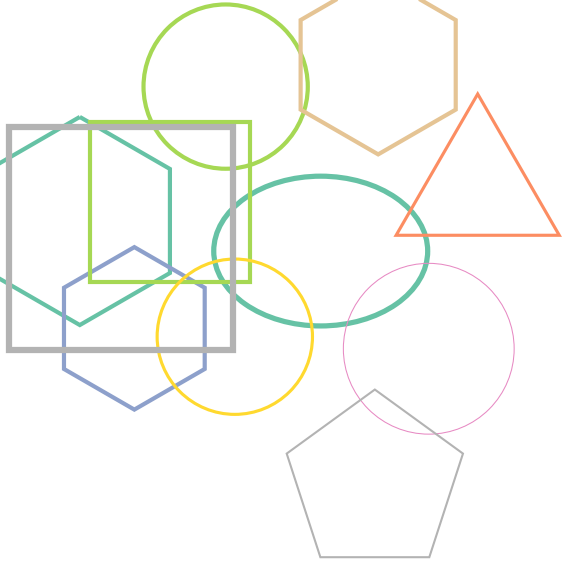[{"shape": "hexagon", "thickness": 2, "radius": 0.9, "center": [0.138, 0.616]}, {"shape": "oval", "thickness": 2.5, "radius": 0.93, "center": [0.555, 0.564]}, {"shape": "triangle", "thickness": 1.5, "radius": 0.82, "center": [0.827, 0.673]}, {"shape": "hexagon", "thickness": 2, "radius": 0.7, "center": [0.233, 0.431]}, {"shape": "circle", "thickness": 0.5, "radius": 0.74, "center": [0.742, 0.395]}, {"shape": "square", "thickness": 2, "radius": 0.69, "center": [0.295, 0.65]}, {"shape": "circle", "thickness": 2, "radius": 0.71, "center": [0.391, 0.849]}, {"shape": "circle", "thickness": 1.5, "radius": 0.67, "center": [0.407, 0.416]}, {"shape": "hexagon", "thickness": 2, "radius": 0.78, "center": [0.655, 0.887]}, {"shape": "pentagon", "thickness": 1, "radius": 0.8, "center": [0.649, 0.164]}, {"shape": "square", "thickness": 3, "radius": 0.97, "center": [0.21, 0.586]}]